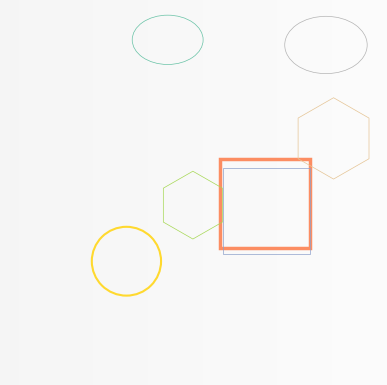[{"shape": "oval", "thickness": 0.5, "radius": 0.46, "center": [0.433, 0.897]}, {"shape": "square", "thickness": 2.5, "radius": 0.58, "center": [0.684, 0.472]}, {"shape": "square", "thickness": 0.5, "radius": 0.56, "center": [0.688, 0.453]}, {"shape": "hexagon", "thickness": 0.5, "radius": 0.44, "center": [0.498, 0.467]}, {"shape": "circle", "thickness": 1.5, "radius": 0.45, "center": [0.326, 0.322]}, {"shape": "hexagon", "thickness": 0.5, "radius": 0.53, "center": [0.861, 0.641]}, {"shape": "oval", "thickness": 0.5, "radius": 0.53, "center": [0.841, 0.883]}]